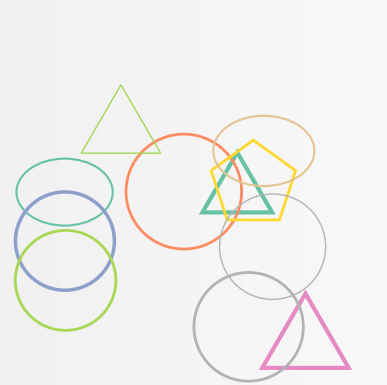[{"shape": "triangle", "thickness": 3, "radius": 0.52, "center": [0.612, 0.5]}, {"shape": "oval", "thickness": 1.5, "radius": 0.62, "center": [0.167, 0.501]}, {"shape": "circle", "thickness": 2, "radius": 0.75, "center": [0.474, 0.502]}, {"shape": "circle", "thickness": 2.5, "radius": 0.64, "center": [0.168, 0.374]}, {"shape": "triangle", "thickness": 3, "radius": 0.64, "center": [0.788, 0.109]}, {"shape": "circle", "thickness": 2, "radius": 0.65, "center": [0.169, 0.272]}, {"shape": "triangle", "thickness": 1, "radius": 0.59, "center": [0.312, 0.661]}, {"shape": "pentagon", "thickness": 2, "radius": 0.57, "center": [0.654, 0.521]}, {"shape": "oval", "thickness": 1.5, "radius": 0.65, "center": [0.681, 0.608]}, {"shape": "circle", "thickness": 1, "radius": 0.68, "center": [0.704, 0.359]}, {"shape": "circle", "thickness": 2, "radius": 0.71, "center": [0.642, 0.151]}]